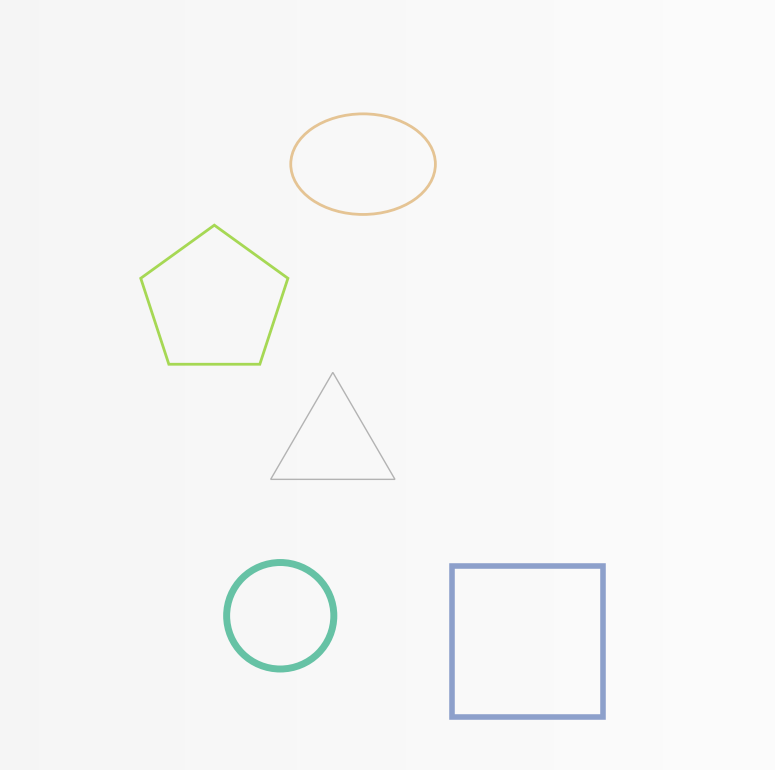[{"shape": "circle", "thickness": 2.5, "radius": 0.35, "center": [0.362, 0.2]}, {"shape": "square", "thickness": 2, "radius": 0.49, "center": [0.681, 0.167]}, {"shape": "pentagon", "thickness": 1, "radius": 0.5, "center": [0.277, 0.608]}, {"shape": "oval", "thickness": 1, "radius": 0.47, "center": [0.468, 0.787]}, {"shape": "triangle", "thickness": 0.5, "radius": 0.46, "center": [0.429, 0.424]}]